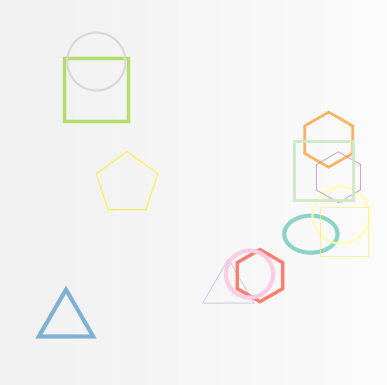[{"shape": "oval", "thickness": 3, "radius": 0.34, "center": [0.802, 0.392]}, {"shape": "circle", "thickness": 1.5, "radius": 0.37, "center": [0.88, 0.441]}, {"shape": "triangle", "thickness": 0.5, "radius": 0.38, "center": [0.589, 0.251]}, {"shape": "hexagon", "thickness": 2.5, "radius": 0.34, "center": [0.671, 0.284]}, {"shape": "triangle", "thickness": 3, "radius": 0.41, "center": [0.17, 0.167]}, {"shape": "hexagon", "thickness": 2, "radius": 0.36, "center": [0.848, 0.637]}, {"shape": "square", "thickness": 2.5, "radius": 0.41, "center": [0.249, 0.767]}, {"shape": "circle", "thickness": 3, "radius": 0.3, "center": [0.644, 0.288]}, {"shape": "circle", "thickness": 1.5, "radius": 0.38, "center": [0.248, 0.84]}, {"shape": "hexagon", "thickness": 0.5, "radius": 0.33, "center": [0.874, 0.54]}, {"shape": "square", "thickness": 2, "radius": 0.38, "center": [0.834, 0.558]}, {"shape": "square", "thickness": 0.5, "radius": 0.31, "center": [0.888, 0.398]}, {"shape": "pentagon", "thickness": 1, "radius": 0.42, "center": [0.328, 0.523]}]